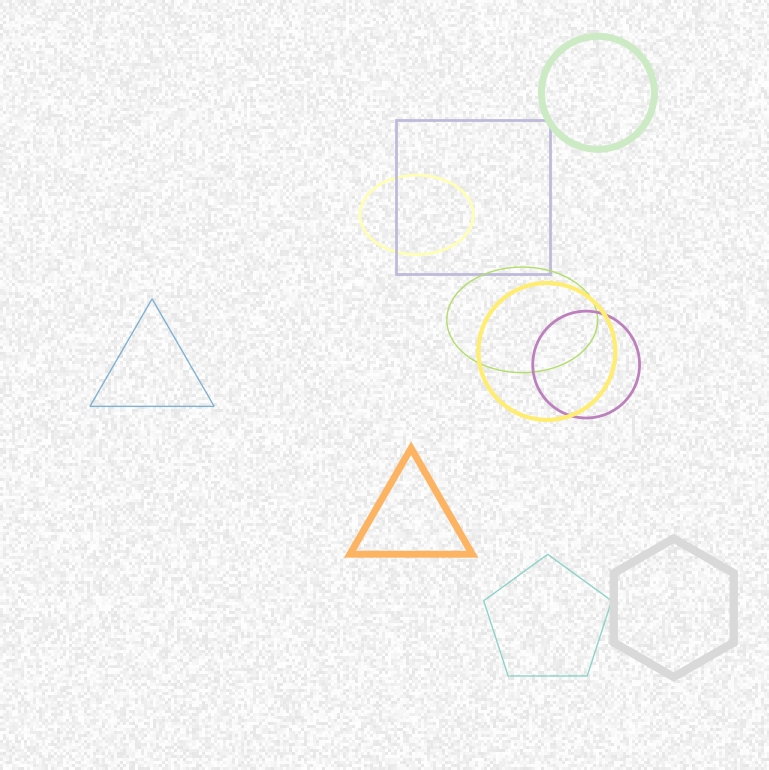[{"shape": "pentagon", "thickness": 0.5, "radius": 0.44, "center": [0.711, 0.193]}, {"shape": "oval", "thickness": 1, "radius": 0.37, "center": [0.541, 0.721]}, {"shape": "square", "thickness": 1, "radius": 0.5, "center": [0.615, 0.745]}, {"shape": "triangle", "thickness": 0.5, "radius": 0.47, "center": [0.197, 0.519]}, {"shape": "triangle", "thickness": 2.5, "radius": 0.46, "center": [0.534, 0.326]}, {"shape": "oval", "thickness": 0.5, "radius": 0.49, "center": [0.678, 0.585]}, {"shape": "hexagon", "thickness": 3, "radius": 0.45, "center": [0.875, 0.211]}, {"shape": "circle", "thickness": 1, "radius": 0.35, "center": [0.761, 0.527]}, {"shape": "circle", "thickness": 2.5, "radius": 0.37, "center": [0.776, 0.879]}, {"shape": "circle", "thickness": 1.5, "radius": 0.44, "center": [0.71, 0.544]}]